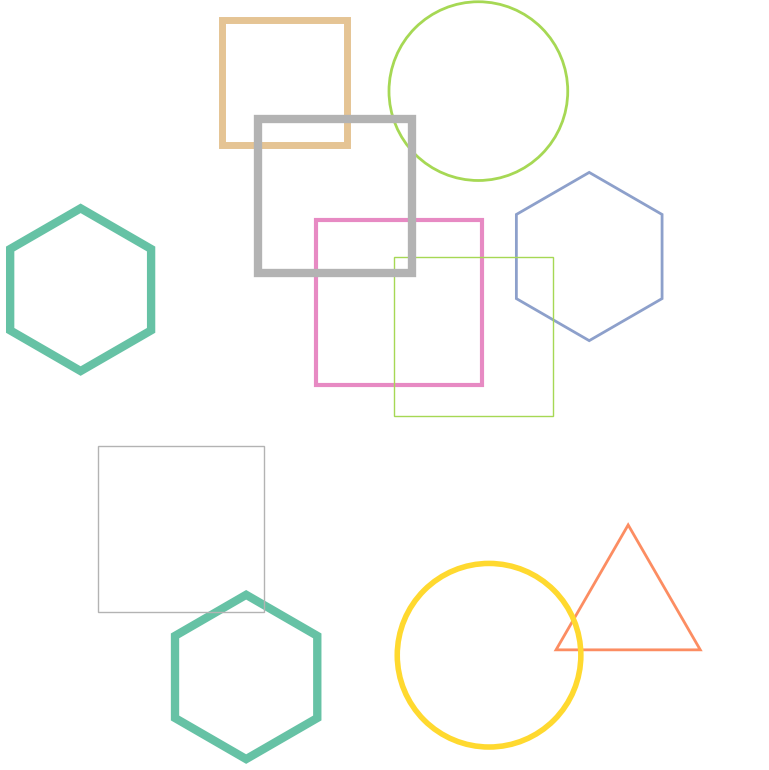[{"shape": "hexagon", "thickness": 3, "radius": 0.53, "center": [0.105, 0.624]}, {"shape": "hexagon", "thickness": 3, "radius": 0.53, "center": [0.32, 0.121]}, {"shape": "triangle", "thickness": 1, "radius": 0.54, "center": [0.816, 0.21]}, {"shape": "hexagon", "thickness": 1, "radius": 0.55, "center": [0.765, 0.667]}, {"shape": "square", "thickness": 1.5, "radius": 0.54, "center": [0.518, 0.607]}, {"shape": "circle", "thickness": 1, "radius": 0.58, "center": [0.621, 0.882]}, {"shape": "square", "thickness": 0.5, "radius": 0.52, "center": [0.615, 0.563]}, {"shape": "circle", "thickness": 2, "radius": 0.6, "center": [0.635, 0.149]}, {"shape": "square", "thickness": 2.5, "radius": 0.41, "center": [0.37, 0.893]}, {"shape": "square", "thickness": 0.5, "radius": 0.54, "center": [0.235, 0.313]}, {"shape": "square", "thickness": 3, "radius": 0.5, "center": [0.435, 0.745]}]